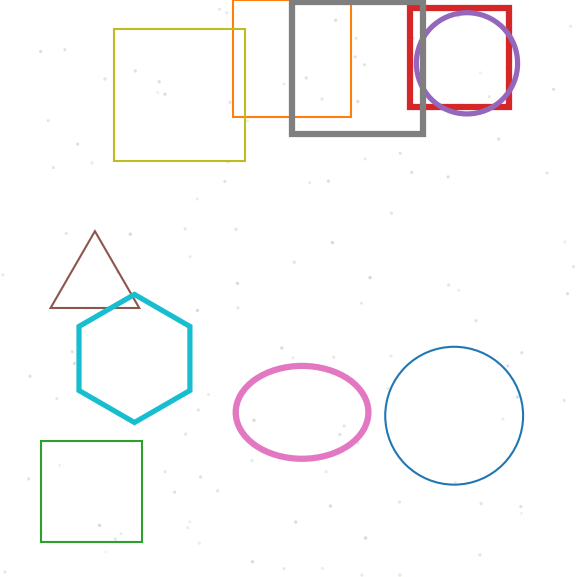[{"shape": "circle", "thickness": 1, "radius": 0.6, "center": [0.786, 0.279]}, {"shape": "square", "thickness": 1, "radius": 0.51, "center": [0.506, 0.898]}, {"shape": "square", "thickness": 1, "radius": 0.44, "center": [0.159, 0.147]}, {"shape": "square", "thickness": 3, "radius": 0.43, "center": [0.796, 0.899]}, {"shape": "circle", "thickness": 2.5, "radius": 0.44, "center": [0.809, 0.89]}, {"shape": "triangle", "thickness": 1, "radius": 0.44, "center": [0.164, 0.51]}, {"shape": "oval", "thickness": 3, "radius": 0.57, "center": [0.523, 0.285]}, {"shape": "square", "thickness": 3, "radius": 0.57, "center": [0.619, 0.881]}, {"shape": "square", "thickness": 1, "radius": 0.57, "center": [0.311, 0.835]}, {"shape": "hexagon", "thickness": 2.5, "radius": 0.55, "center": [0.233, 0.378]}]